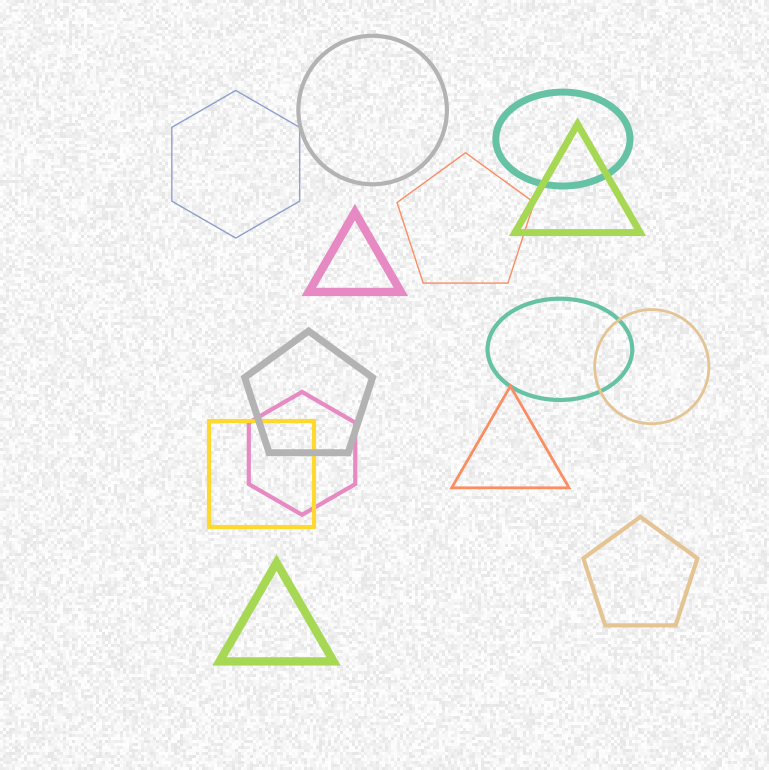[{"shape": "oval", "thickness": 2.5, "radius": 0.44, "center": [0.731, 0.819]}, {"shape": "oval", "thickness": 1.5, "radius": 0.47, "center": [0.727, 0.546]}, {"shape": "triangle", "thickness": 1, "radius": 0.44, "center": [0.663, 0.41]}, {"shape": "pentagon", "thickness": 0.5, "radius": 0.47, "center": [0.605, 0.708]}, {"shape": "hexagon", "thickness": 0.5, "radius": 0.48, "center": [0.306, 0.787]}, {"shape": "triangle", "thickness": 3, "radius": 0.35, "center": [0.461, 0.655]}, {"shape": "hexagon", "thickness": 1.5, "radius": 0.4, "center": [0.392, 0.411]}, {"shape": "triangle", "thickness": 3, "radius": 0.43, "center": [0.359, 0.184]}, {"shape": "triangle", "thickness": 2.5, "radius": 0.47, "center": [0.75, 0.745]}, {"shape": "square", "thickness": 1.5, "radius": 0.34, "center": [0.34, 0.384]}, {"shape": "circle", "thickness": 1, "radius": 0.37, "center": [0.846, 0.524]}, {"shape": "pentagon", "thickness": 1.5, "radius": 0.39, "center": [0.832, 0.251]}, {"shape": "circle", "thickness": 1.5, "radius": 0.48, "center": [0.484, 0.857]}, {"shape": "pentagon", "thickness": 2.5, "radius": 0.44, "center": [0.401, 0.483]}]